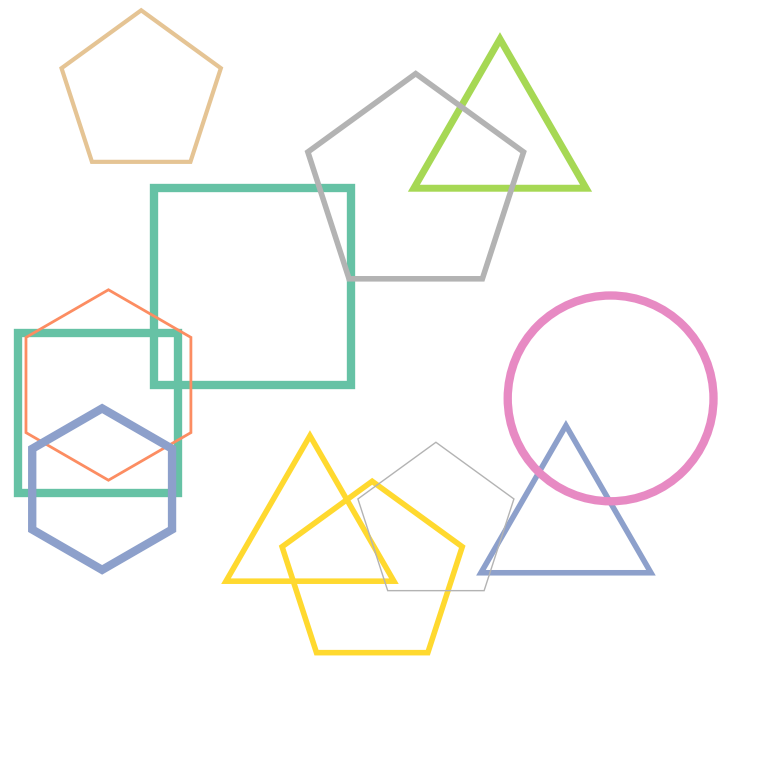[{"shape": "square", "thickness": 3, "radius": 0.52, "center": [0.127, 0.464]}, {"shape": "square", "thickness": 3, "radius": 0.64, "center": [0.328, 0.628]}, {"shape": "hexagon", "thickness": 1, "radius": 0.62, "center": [0.141, 0.5]}, {"shape": "triangle", "thickness": 2, "radius": 0.64, "center": [0.735, 0.32]}, {"shape": "hexagon", "thickness": 3, "radius": 0.52, "center": [0.133, 0.365]}, {"shape": "circle", "thickness": 3, "radius": 0.67, "center": [0.793, 0.483]}, {"shape": "triangle", "thickness": 2.5, "radius": 0.65, "center": [0.649, 0.82]}, {"shape": "pentagon", "thickness": 2, "radius": 0.62, "center": [0.483, 0.252]}, {"shape": "triangle", "thickness": 2, "radius": 0.63, "center": [0.403, 0.308]}, {"shape": "pentagon", "thickness": 1.5, "radius": 0.54, "center": [0.183, 0.878]}, {"shape": "pentagon", "thickness": 2, "radius": 0.74, "center": [0.54, 0.757]}, {"shape": "pentagon", "thickness": 0.5, "radius": 0.53, "center": [0.566, 0.319]}]